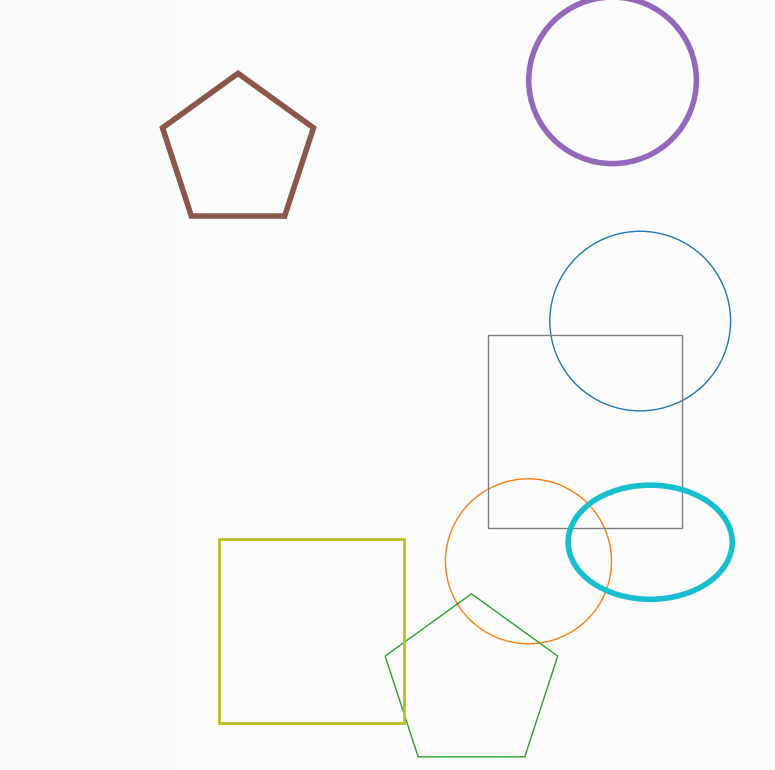[{"shape": "circle", "thickness": 0.5, "radius": 0.58, "center": [0.826, 0.583]}, {"shape": "circle", "thickness": 0.5, "radius": 0.54, "center": [0.682, 0.271]}, {"shape": "pentagon", "thickness": 0.5, "radius": 0.59, "center": [0.608, 0.112]}, {"shape": "circle", "thickness": 2, "radius": 0.54, "center": [0.79, 0.896]}, {"shape": "pentagon", "thickness": 2, "radius": 0.51, "center": [0.307, 0.802]}, {"shape": "square", "thickness": 0.5, "radius": 0.63, "center": [0.755, 0.44]}, {"shape": "square", "thickness": 1, "radius": 0.6, "center": [0.402, 0.181]}, {"shape": "oval", "thickness": 2, "radius": 0.53, "center": [0.839, 0.296]}]